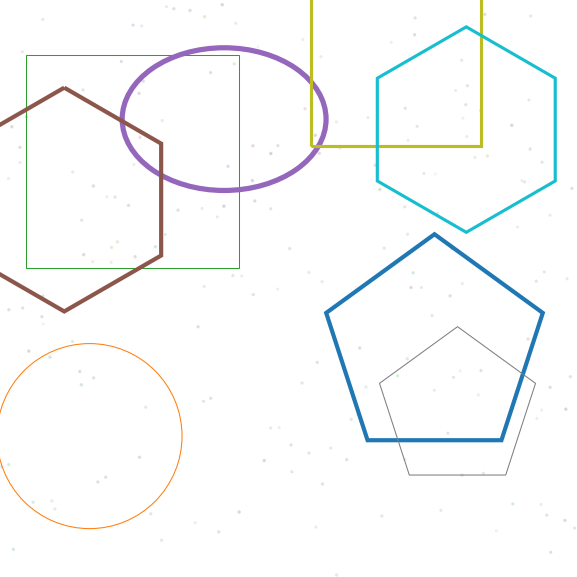[{"shape": "pentagon", "thickness": 2, "radius": 0.99, "center": [0.752, 0.396]}, {"shape": "circle", "thickness": 0.5, "radius": 0.8, "center": [0.155, 0.244]}, {"shape": "square", "thickness": 0.5, "radius": 0.92, "center": [0.229, 0.72]}, {"shape": "oval", "thickness": 2.5, "radius": 0.88, "center": [0.388, 0.793]}, {"shape": "hexagon", "thickness": 2, "radius": 0.97, "center": [0.111, 0.654]}, {"shape": "pentagon", "thickness": 0.5, "radius": 0.71, "center": [0.792, 0.291]}, {"shape": "square", "thickness": 1.5, "radius": 0.74, "center": [0.686, 0.893]}, {"shape": "hexagon", "thickness": 1.5, "radius": 0.89, "center": [0.807, 0.775]}]